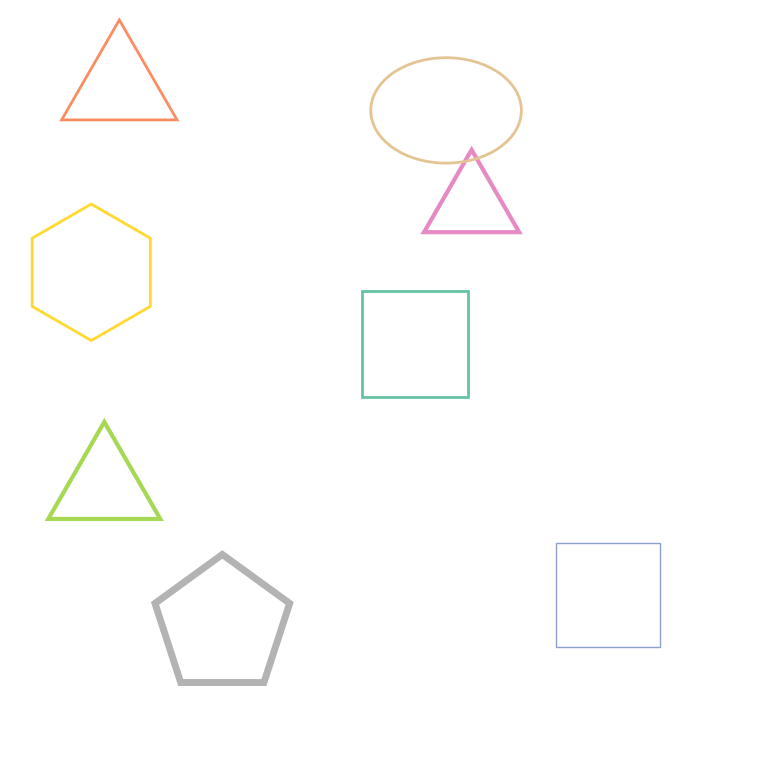[{"shape": "square", "thickness": 1, "radius": 0.34, "center": [0.539, 0.553]}, {"shape": "triangle", "thickness": 1, "radius": 0.43, "center": [0.155, 0.888]}, {"shape": "square", "thickness": 0.5, "radius": 0.34, "center": [0.789, 0.227]}, {"shape": "triangle", "thickness": 1.5, "radius": 0.36, "center": [0.612, 0.734]}, {"shape": "triangle", "thickness": 1.5, "radius": 0.42, "center": [0.135, 0.368]}, {"shape": "hexagon", "thickness": 1, "radius": 0.44, "center": [0.119, 0.646]}, {"shape": "oval", "thickness": 1, "radius": 0.49, "center": [0.579, 0.857]}, {"shape": "pentagon", "thickness": 2.5, "radius": 0.46, "center": [0.289, 0.188]}]